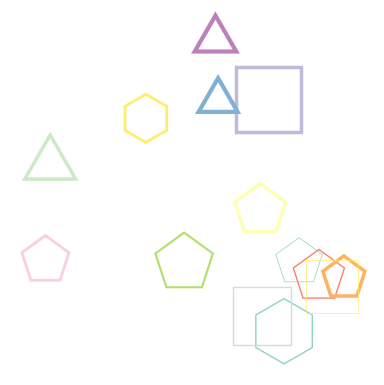[{"shape": "pentagon", "thickness": 0.5, "radius": 0.32, "center": [0.777, 0.319]}, {"shape": "hexagon", "thickness": 1, "radius": 0.42, "center": [0.738, 0.14]}, {"shape": "pentagon", "thickness": 2.5, "radius": 0.35, "center": [0.676, 0.454]}, {"shape": "square", "thickness": 2.5, "radius": 0.42, "center": [0.698, 0.743]}, {"shape": "pentagon", "thickness": 1, "radius": 0.35, "center": [0.828, 0.282]}, {"shape": "triangle", "thickness": 3, "radius": 0.29, "center": [0.566, 0.739]}, {"shape": "pentagon", "thickness": 2.5, "radius": 0.29, "center": [0.893, 0.278]}, {"shape": "pentagon", "thickness": 1.5, "radius": 0.39, "center": [0.478, 0.317]}, {"shape": "pentagon", "thickness": 2, "radius": 0.32, "center": [0.118, 0.324]}, {"shape": "square", "thickness": 1, "radius": 0.38, "center": [0.68, 0.179]}, {"shape": "triangle", "thickness": 3, "radius": 0.31, "center": [0.56, 0.897]}, {"shape": "triangle", "thickness": 2.5, "radius": 0.38, "center": [0.13, 0.573]}, {"shape": "square", "thickness": 0.5, "radius": 0.34, "center": [0.863, 0.256]}, {"shape": "hexagon", "thickness": 2, "radius": 0.31, "center": [0.379, 0.693]}]